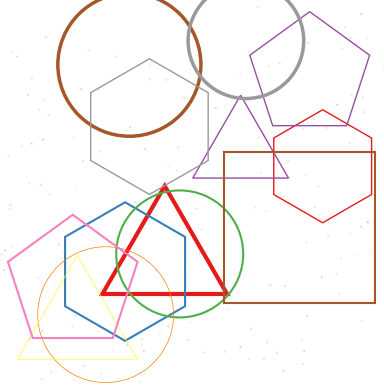[{"shape": "triangle", "thickness": 3, "radius": 0.93, "center": [0.428, 0.33]}, {"shape": "hexagon", "thickness": 1, "radius": 0.73, "center": [0.838, 0.568]}, {"shape": "hexagon", "thickness": 1.5, "radius": 0.9, "center": [0.325, 0.295]}, {"shape": "circle", "thickness": 1.5, "radius": 0.82, "center": [0.467, 0.341]}, {"shape": "pentagon", "thickness": 1, "radius": 0.82, "center": [0.804, 0.806]}, {"shape": "triangle", "thickness": 1, "radius": 0.72, "center": [0.625, 0.609]}, {"shape": "circle", "thickness": 0.5, "radius": 0.88, "center": [0.274, 0.183]}, {"shape": "triangle", "thickness": 0.5, "radius": 0.9, "center": [0.201, 0.156]}, {"shape": "square", "thickness": 1.5, "radius": 0.98, "center": [0.779, 0.408]}, {"shape": "circle", "thickness": 2.5, "radius": 0.93, "center": [0.336, 0.832]}, {"shape": "pentagon", "thickness": 1.5, "radius": 0.89, "center": [0.189, 0.265]}, {"shape": "hexagon", "thickness": 1, "radius": 0.88, "center": [0.388, 0.671]}, {"shape": "circle", "thickness": 2.5, "radius": 0.75, "center": [0.639, 0.894]}]